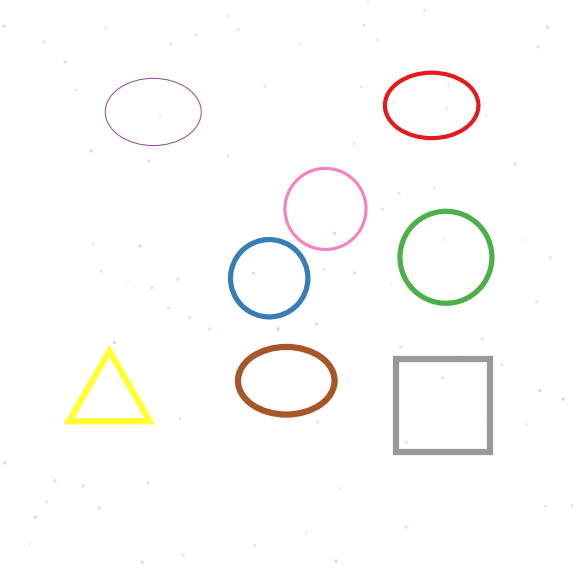[{"shape": "oval", "thickness": 2, "radius": 0.4, "center": [0.747, 0.817]}, {"shape": "circle", "thickness": 2.5, "radius": 0.33, "center": [0.466, 0.517]}, {"shape": "circle", "thickness": 2.5, "radius": 0.4, "center": [0.772, 0.554]}, {"shape": "oval", "thickness": 0.5, "radius": 0.42, "center": [0.265, 0.805]}, {"shape": "triangle", "thickness": 3, "radius": 0.4, "center": [0.189, 0.31]}, {"shape": "oval", "thickness": 3, "radius": 0.42, "center": [0.496, 0.34]}, {"shape": "circle", "thickness": 1.5, "radius": 0.35, "center": [0.564, 0.637]}, {"shape": "square", "thickness": 3, "radius": 0.4, "center": [0.767, 0.297]}]